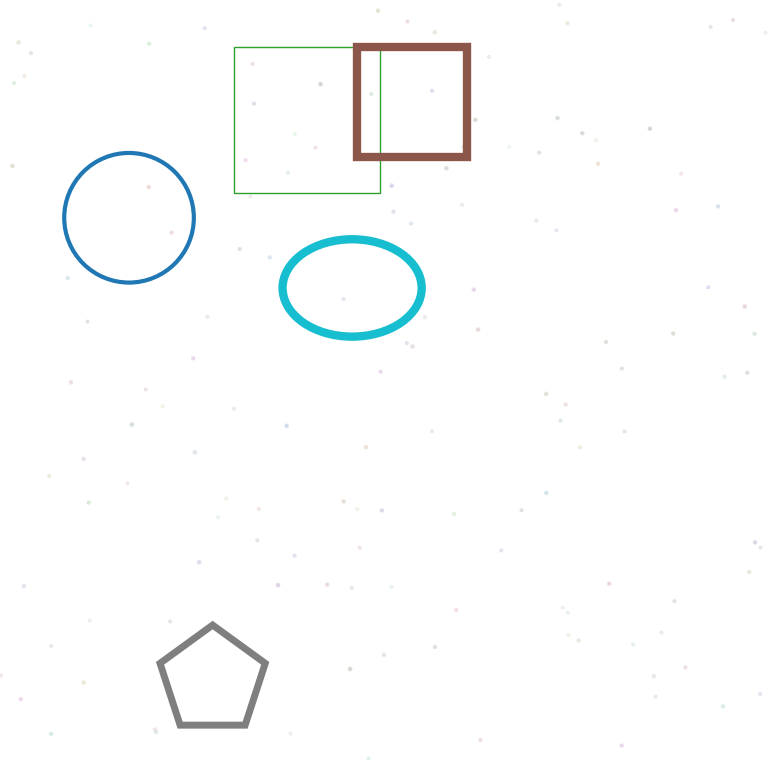[{"shape": "circle", "thickness": 1.5, "radius": 0.42, "center": [0.168, 0.717]}, {"shape": "square", "thickness": 0.5, "radius": 0.47, "center": [0.398, 0.845]}, {"shape": "square", "thickness": 3, "radius": 0.36, "center": [0.535, 0.868]}, {"shape": "pentagon", "thickness": 2.5, "radius": 0.36, "center": [0.276, 0.116]}, {"shape": "oval", "thickness": 3, "radius": 0.45, "center": [0.457, 0.626]}]